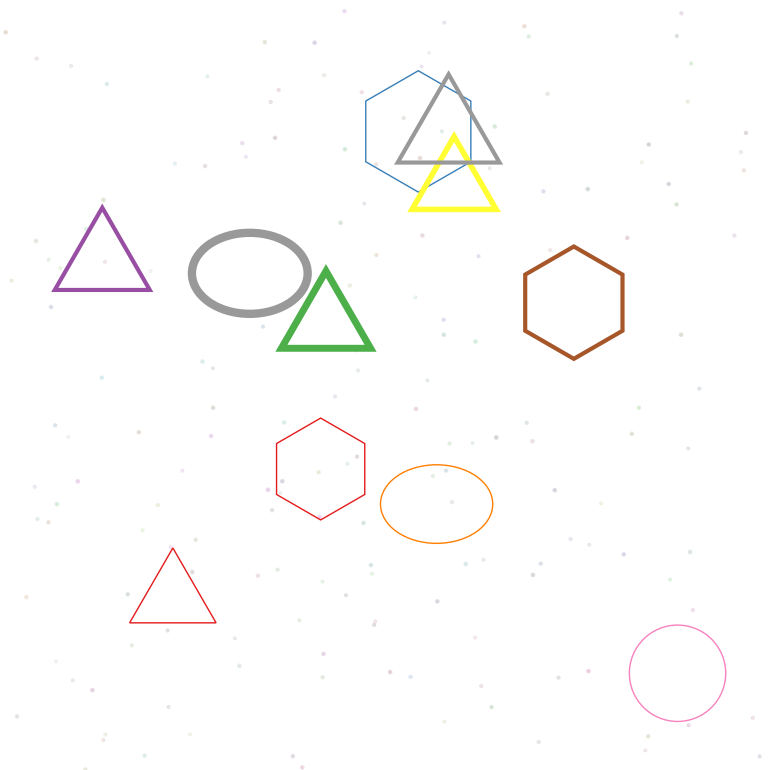[{"shape": "triangle", "thickness": 0.5, "radius": 0.32, "center": [0.224, 0.224]}, {"shape": "hexagon", "thickness": 0.5, "radius": 0.33, "center": [0.416, 0.391]}, {"shape": "hexagon", "thickness": 0.5, "radius": 0.39, "center": [0.543, 0.829]}, {"shape": "triangle", "thickness": 2.5, "radius": 0.33, "center": [0.423, 0.581]}, {"shape": "triangle", "thickness": 1.5, "radius": 0.36, "center": [0.133, 0.659]}, {"shape": "oval", "thickness": 0.5, "radius": 0.36, "center": [0.567, 0.345]}, {"shape": "triangle", "thickness": 2, "radius": 0.32, "center": [0.59, 0.76]}, {"shape": "hexagon", "thickness": 1.5, "radius": 0.36, "center": [0.745, 0.607]}, {"shape": "circle", "thickness": 0.5, "radius": 0.31, "center": [0.88, 0.126]}, {"shape": "oval", "thickness": 3, "radius": 0.38, "center": [0.324, 0.645]}, {"shape": "triangle", "thickness": 1.5, "radius": 0.38, "center": [0.583, 0.827]}]